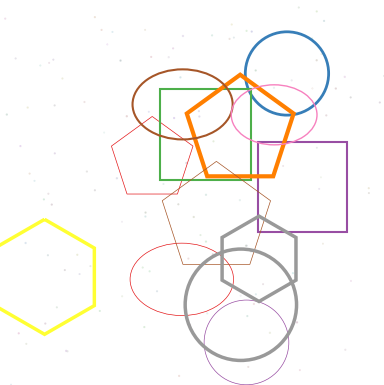[{"shape": "pentagon", "thickness": 0.5, "radius": 0.56, "center": [0.395, 0.586]}, {"shape": "oval", "thickness": 0.5, "radius": 0.67, "center": [0.472, 0.274]}, {"shape": "circle", "thickness": 2, "radius": 0.54, "center": [0.745, 0.809]}, {"shape": "square", "thickness": 1.5, "radius": 0.59, "center": [0.534, 0.651]}, {"shape": "circle", "thickness": 0.5, "radius": 0.55, "center": [0.64, 0.111]}, {"shape": "square", "thickness": 1.5, "radius": 0.58, "center": [0.786, 0.514]}, {"shape": "pentagon", "thickness": 3, "radius": 0.73, "center": [0.624, 0.66]}, {"shape": "hexagon", "thickness": 2.5, "radius": 0.75, "center": [0.116, 0.281]}, {"shape": "pentagon", "thickness": 0.5, "radius": 0.74, "center": [0.562, 0.433]}, {"shape": "oval", "thickness": 1.5, "radius": 0.65, "center": [0.474, 0.729]}, {"shape": "oval", "thickness": 1, "radius": 0.56, "center": [0.712, 0.702]}, {"shape": "hexagon", "thickness": 2.5, "radius": 0.55, "center": [0.673, 0.328]}, {"shape": "circle", "thickness": 2.5, "radius": 0.72, "center": [0.626, 0.208]}]